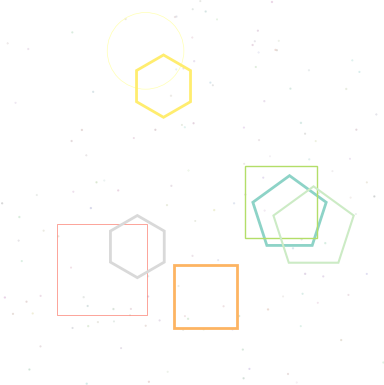[{"shape": "pentagon", "thickness": 2, "radius": 0.5, "center": [0.752, 0.444]}, {"shape": "circle", "thickness": 0.5, "radius": 0.5, "center": [0.378, 0.868]}, {"shape": "square", "thickness": 0.5, "radius": 0.59, "center": [0.264, 0.3]}, {"shape": "square", "thickness": 2, "radius": 0.41, "center": [0.534, 0.23]}, {"shape": "square", "thickness": 1, "radius": 0.47, "center": [0.73, 0.475]}, {"shape": "hexagon", "thickness": 2, "radius": 0.4, "center": [0.357, 0.36]}, {"shape": "pentagon", "thickness": 1.5, "radius": 0.55, "center": [0.814, 0.406]}, {"shape": "hexagon", "thickness": 2, "radius": 0.4, "center": [0.425, 0.776]}]